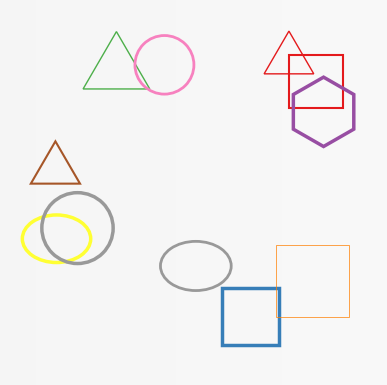[{"shape": "triangle", "thickness": 1, "radius": 0.37, "center": [0.746, 0.845]}, {"shape": "square", "thickness": 1.5, "radius": 0.34, "center": [0.815, 0.788]}, {"shape": "square", "thickness": 2.5, "radius": 0.37, "center": [0.646, 0.178]}, {"shape": "triangle", "thickness": 1, "radius": 0.5, "center": [0.3, 0.819]}, {"shape": "hexagon", "thickness": 2.5, "radius": 0.45, "center": [0.835, 0.71]}, {"shape": "square", "thickness": 0.5, "radius": 0.47, "center": [0.806, 0.27]}, {"shape": "oval", "thickness": 2.5, "radius": 0.44, "center": [0.146, 0.38]}, {"shape": "triangle", "thickness": 1.5, "radius": 0.37, "center": [0.143, 0.56]}, {"shape": "circle", "thickness": 2, "radius": 0.38, "center": [0.424, 0.832]}, {"shape": "circle", "thickness": 2.5, "radius": 0.46, "center": [0.2, 0.408]}, {"shape": "oval", "thickness": 2, "radius": 0.46, "center": [0.505, 0.309]}]